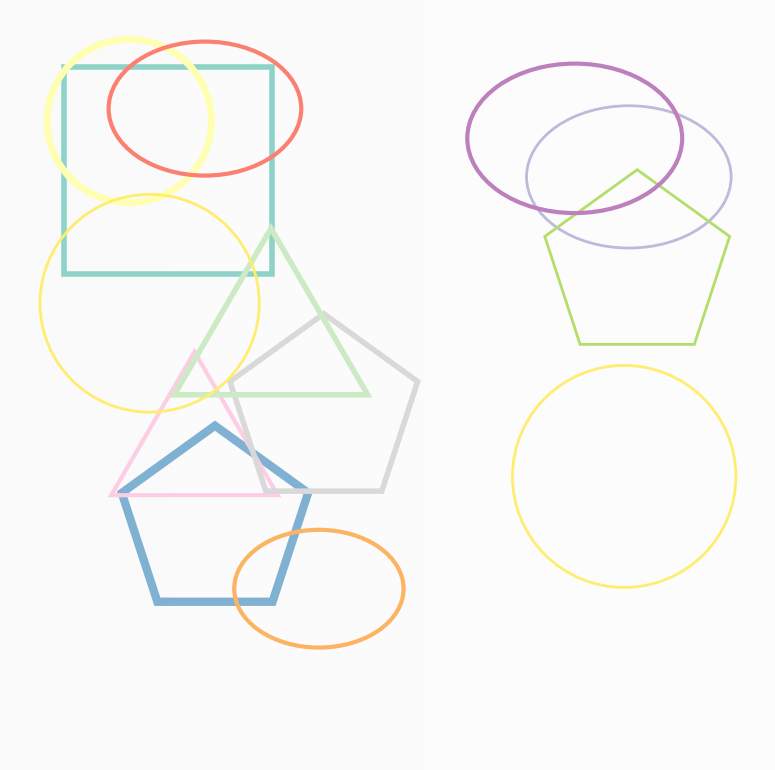[{"shape": "square", "thickness": 2, "radius": 0.67, "center": [0.216, 0.778]}, {"shape": "circle", "thickness": 2.5, "radius": 0.53, "center": [0.167, 0.843]}, {"shape": "oval", "thickness": 1, "radius": 0.66, "center": [0.811, 0.77]}, {"shape": "oval", "thickness": 1.5, "radius": 0.62, "center": [0.264, 0.859]}, {"shape": "pentagon", "thickness": 3, "radius": 0.63, "center": [0.277, 0.321]}, {"shape": "oval", "thickness": 1.5, "radius": 0.55, "center": [0.411, 0.235]}, {"shape": "pentagon", "thickness": 1, "radius": 0.63, "center": [0.822, 0.654]}, {"shape": "triangle", "thickness": 1.5, "radius": 0.62, "center": [0.251, 0.419]}, {"shape": "pentagon", "thickness": 2, "radius": 0.64, "center": [0.418, 0.465]}, {"shape": "oval", "thickness": 1.5, "radius": 0.69, "center": [0.742, 0.82]}, {"shape": "triangle", "thickness": 2, "radius": 0.72, "center": [0.35, 0.559]}, {"shape": "circle", "thickness": 1, "radius": 0.71, "center": [0.193, 0.606]}, {"shape": "circle", "thickness": 1, "radius": 0.72, "center": [0.805, 0.381]}]